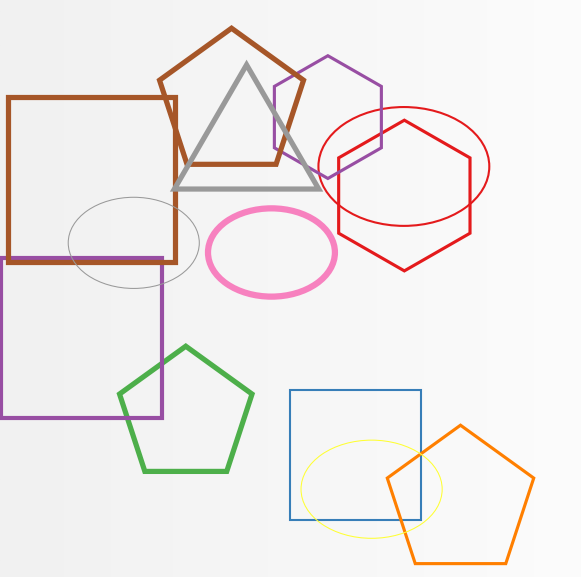[{"shape": "oval", "thickness": 1, "radius": 0.73, "center": [0.695, 0.711]}, {"shape": "hexagon", "thickness": 1.5, "radius": 0.65, "center": [0.696, 0.661]}, {"shape": "square", "thickness": 1, "radius": 0.56, "center": [0.612, 0.212]}, {"shape": "pentagon", "thickness": 2.5, "radius": 0.6, "center": [0.32, 0.28]}, {"shape": "hexagon", "thickness": 1.5, "radius": 0.53, "center": [0.564, 0.796]}, {"shape": "square", "thickness": 2, "radius": 0.69, "center": [0.14, 0.413]}, {"shape": "pentagon", "thickness": 1.5, "radius": 0.66, "center": [0.792, 0.13]}, {"shape": "oval", "thickness": 0.5, "radius": 0.61, "center": [0.639, 0.152]}, {"shape": "square", "thickness": 2.5, "radius": 0.72, "center": [0.158, 0.688]}, {"shape": "pentagon", "thickness": 2.5, "radius": 0.65, "center": [0.398, 0.82]}, {"shape": "oval", "thickness": 3, "radius": 0.55, "center": [0.467, 0.562]}, {"shape": "oval", "thickness": 0.5, "radius": 0.56, "center": [0.23, 0.579]}, {"shape": "triangle", "thickness": 2.5, "radius": 0.72, "center": [0.424, 0.743]}]